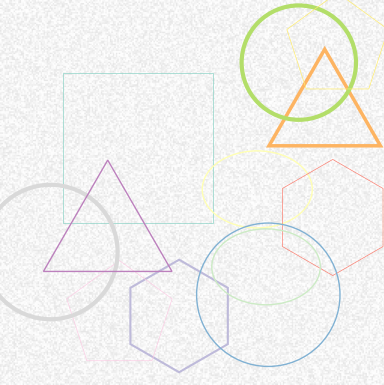[{"shape": "square", "thickness": 0.5, "radius": 0.98, "center": [0.359, 0.616]}, {"shape": "oval", "thickness": 1, "radius": 0.71, "center": [0.668, 0.508]}, {"shape": "hexagon", "thickness": 1.5, "radius": 0.73, "center": [0.465, 0.179]}, {"shape": "hexagon", "thickness": 0.5, "radius": 0.75, "center": [0.864, 0.435]}, {"shape": "circle", "thickness": 1, "radius": 0.93, "center": [0.697, 0.234]}, {"shape": "triangle", "thickness": 2.5, "radius": 0.84, "center": [0.843, 0.705]}, {"shape": "circle", "thickness": 3, "radius": 0.74, "center": [0.776, 0.837]}, {"shape": "pentagon", "thickness": 0.5, "radius": 0.72, "center": [0.31, 0.179]}, {"shape": "circle", "thickness": 3, "radius": 0.87, "center": [0.131, 0.345]}, {"shape": "triangle", "thickness": 1, "radius": 0.96, "center": [0.28, 0.391]}, {"shape": "oval", "thickness": 1, "radius": 0.7, "center": [0.691, 0.307]}, {"shape": "pentagon", "thickness": 0.5, "radius": 0.69, "center": [0.877, 0.881]}]